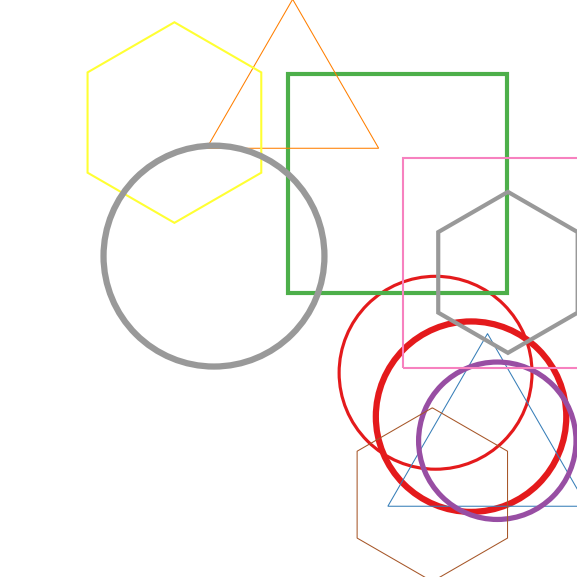[{"shape": "circle", "thickness": 1.5, "radius": 0.84, "center": [0.754, 0.354]}, {"shape": "circle", "thickness": 3, "radius": 0.82, "center": [0.816, 0.278]}, {"shape": "triangle", "thickness": 0.5, "radius": 1.0, "center": [0.844, 0.222]}, {"shape": "square", "thickness": 2, "radius": 0.95, "center": [0.688, 0.681]}, {"shape": "circle", "thickness": 2.5, "radius": 0.68, "center": [0.861, 0.236]}, {"shape": "triangle", "thickness": 0.5, "radius": 0.86, "center": [0.507, 0.828]}, {"shape": "hexagon", "thickness": 1, "radius": 0.87, "center": [0.302, 0.787]}, {"shape": "hexagon", "thickness": 0.5, "radius": 0.75, "center": [0.749, 0.143]}, {"shape": "square", "thickness": 1, "radius": 0.91, "center": [0.879, 0.544]}, {"shape": "circle", "thickness": 3, "radius": 0.96, "center": [0.371, 0.556]}, {"shape": "hexagon", "thickness": 2, "radius": 0.7, "center": [0.88, 0.528]}]